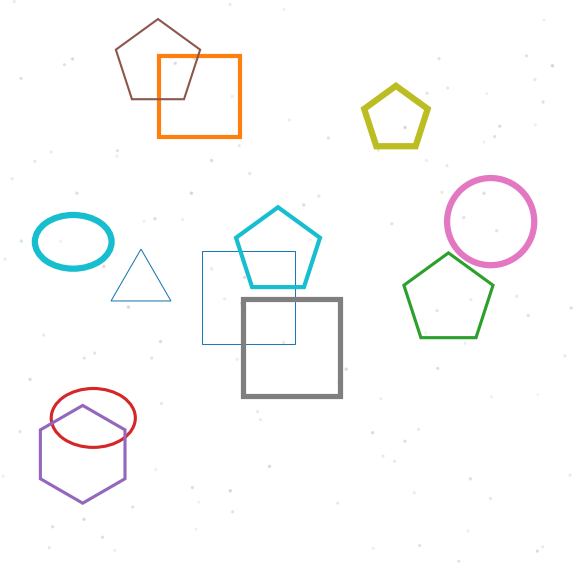[{"shape": "square", "thickness": 0.5, "radius": 0.41, "center": [0.43, 0.484]}, {"shape": "triangle", "thickness": 0.5, "radius": 0.3, "center": [0.244, 0.508]}, {"shape": "square", "thickness": 2, "radius": 0.35, "center": [0.345, 0.833]}, {"shape": "pentagon", "thickness": 1.5, "radius": 0.41, "center": [0.777, 0.48]}, {"shape": "oval", "thickness": 1.5, "radius": 0.36, "center": [0.162, 0.275]}, {"shape": "hexagon", "thickness": 1.5, "radius": 0.42, "center": [0.143, 0.212]}, {"shape": "pentagon", "thickness": 1, "radius": 0.38, "center": [0.274, 0.889]}, {"shape": "circle", "thickness": 3, "radius": 0.38, "center": [0.85, 0.615]}, {"shape": "square", "thickness": 2.5, "radius": 0.42, "center": [0.504, 0.397]}, {"shape": "pentagon", "thickness": 3, "radius": 0.29, "center": [0.686, 0.793]}, {"shape": "oval", "thickness": 3, "radius": 0.33, "center": [0.127, 0.58]}, {"shape": "pentagon", "thickness": 2, "radius": 0.38, "center": [0.481, 0.564]}]